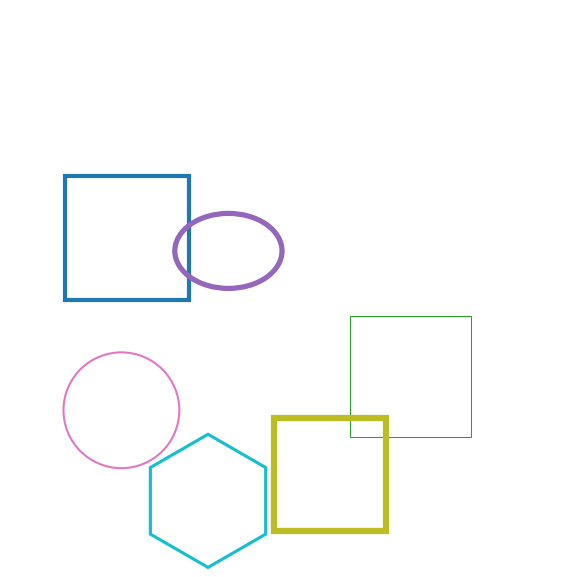[{"shape": "square", "thickness": 2, "radius": 0.53, "center": [0.22, 0.587]}, {"shape": "square", "thickness": 0.5, "radius": 0.52, "center": [0.711, 0.348]}, {"shape": "oval", "thickness": 2.5, "radius": 0.46, "center": [0.396, 0.565]}, {"shape": "circle", "thickness": 1, "radius": 0.5, "center": [0.21, 0.289]}, {"shape": "square", "thickness": 3, "radius": 0.49, "center": [0.572, 0.177]}, {"shape": "hexagon", "thickness": 1.5, "radius": 0.58, "center": [0.36, 0.132]}]